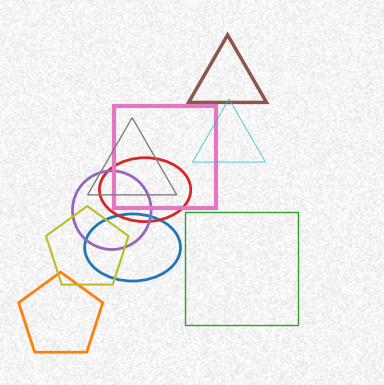[{"shape": "oval", "thickness": 2, "radius": 0.62, "center": [0.344, 0.357]}, {"shape": "pentagon", "thickness": 2, "radius": 0.57, "center": [0.158, 0.178]}, {"shape": "square", "thickness": 1, "radius": 0.73, "center": [0.627, 0.303]}, {"shape": "oval", "thickness": 2, "radius": 0.59, "center": [0.377, 0.507]}, {"shape": "circle", "thickness": 2, "radius": 0.51, "center": [0.29, 0.454]}, {"shape": "triangle", "thickness": 2.5, "radius": 0.58, "center": [0.591, 0.792]}, {"shape": "square", "thickness": 3, "radius": 0.66, "center": [0.429, 0.593]}, {"shape": "triangle", "thickness": 1, "radius": 0.67, "center": [0.343, 0.561]}, {"shape": "pentagon", "thickness": 1.5, "radius": 0.56, "center": [0.227, 0.352]}, {"shape": "triangle", "thickness": 0.5, "radius": 0.55, "center": [0.595, 0.634]}]